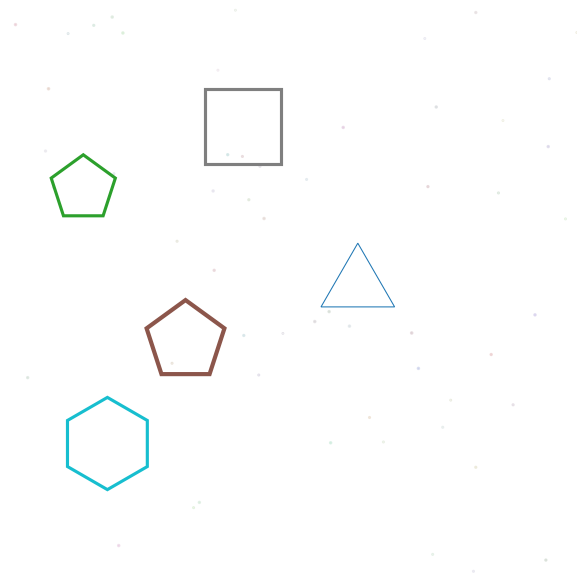[{"shape": "triangle", "thickness": 0.5, "radius": 0.37, "center": [0.62, 0.504]}, {"shape": "pentagon", "thickness": 1.5, "radius": 0.29, "center": [0.144, 0.673]}, {"shape": "pentagon", "thickness": 2, "radius": 0.35, "center": [0.321, 0.409]}, {"shape": "square", "thickness": 1.5, "radius": 0.33, "center": [0.421, 0.78]}, {"shape": "hexagon", "thickness": 1.5, "radius": 0.4, "center": [0.186, 0.231]}]